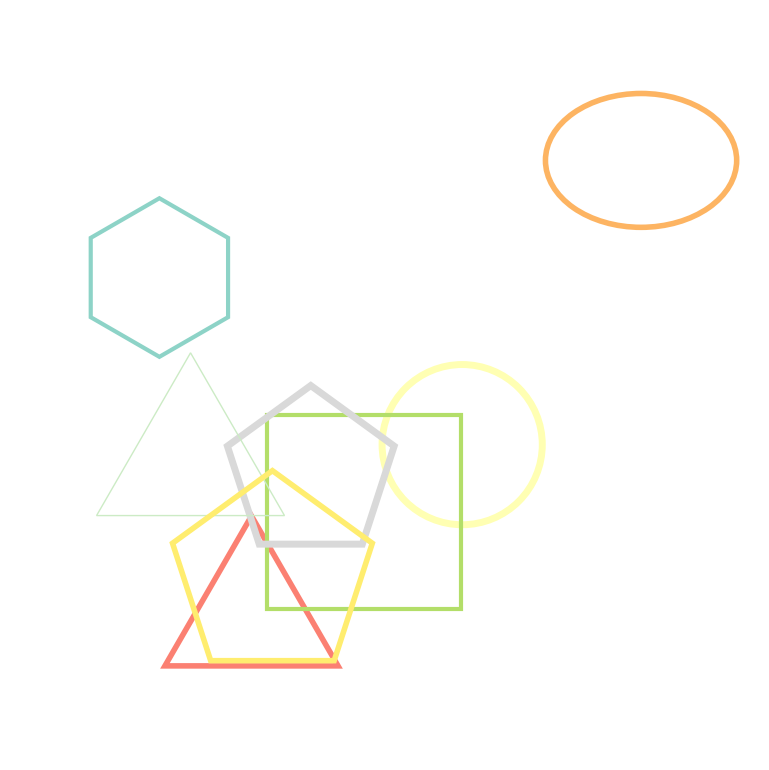[{"shape": "hexagon", "thickness": 1.5, "radius": 0.51, "center": [0.207, 0.64]}, {"shape": "circle", "thickness": 2.5, "radius": 0.52, "center": [0.6, 0.423]}, {"shape": "triangle", "thickness": 2, "radius": 0.65, "center": [0.327, 0.2]}, {"shape": "oval", "thickness": 2, "radius": 0.62, "center": [0.833, 0.792]}, {"shape": "square", "thickness": 1.5, "radius": 0.63, "center": [0.473, 0.335]}, {"shape": "pentagon", "thickness": 2.5, "radius": 0.57, "center": [0.404, 0.385]}, {"shape": "triangle", "thickness": 0.5, "radius": 0.7, "center": [0.247, 0.401]}, {"shape": "pentagon", "thickness": 2, "radius": 0.68, "center": [0.354, 0.252]}]